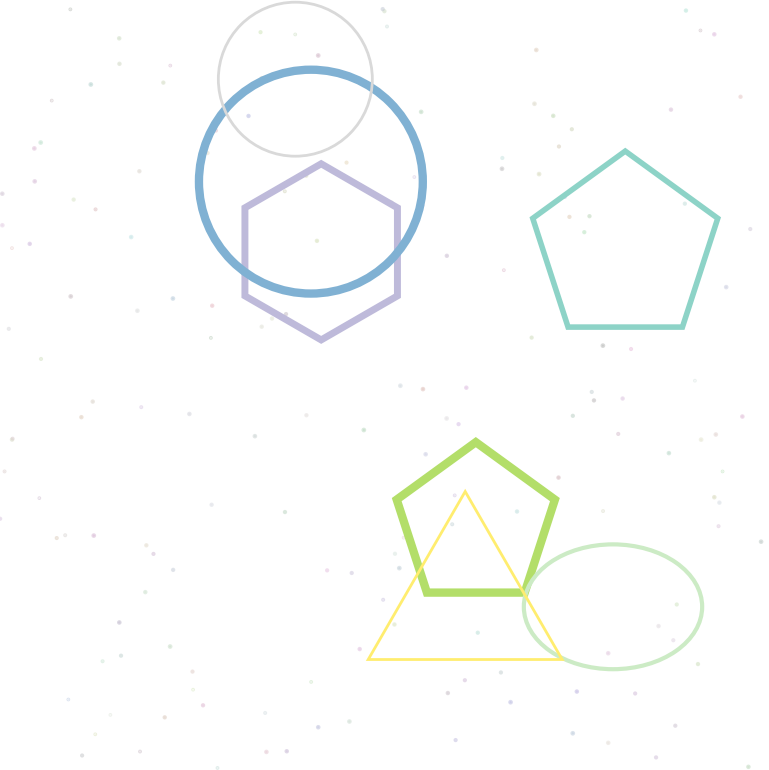[{"shape": "pentagon", "thickness": 2, "radius": 0.63, "center": [0.812, 0.677]}, {"shape": "hexagon", "thickness": 2.5, "radius": 0.57, "center": [0.417, 0.673]}, {"shape": "circle", "thickness": 3, "radius": 0.73, "center": [0.404, 0.764]}, {"shape": "pentagon", "thickness": 3, "radius": 0.54, "center": [0.618, 0.318]}, {"shape": "circle", "thickness": 1, "radius": 0.5, "center": [0.384, 0.897]}, {"shape": "oval", "thickness": 1.5, "radius": 0.58, "center": [0.796, 0.212]}, {"shape": "triangle", "thickness": 1, "radius": 0.73, "center": [0.604, 0.216]}]